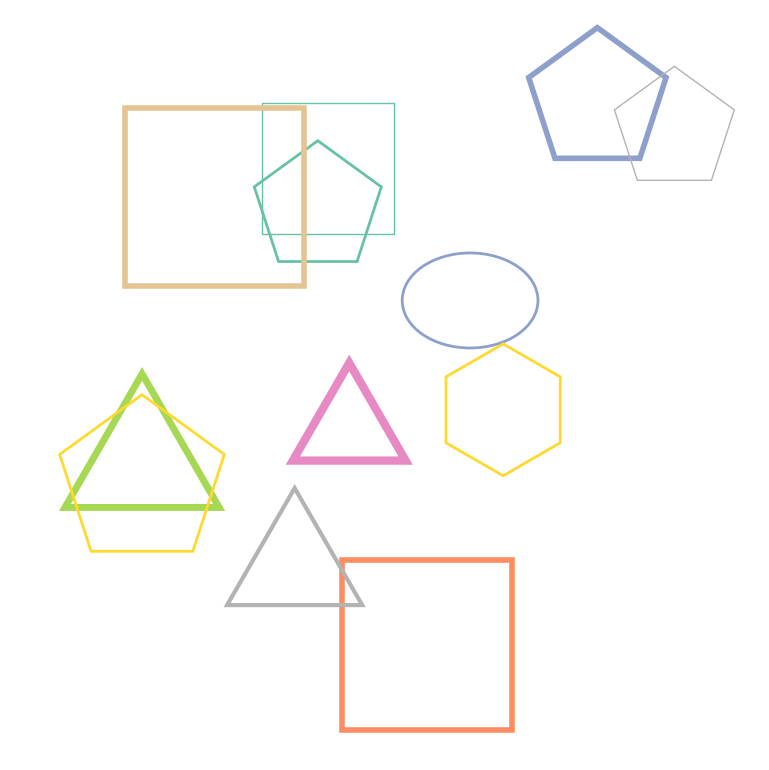[{"shape": "square", "thickness": 0.5, "radius": 0.43, "center": [0.426, 0.781]}, {"shape": "pentagon", "thickness": 1, "radius": 0.43, "center": [0.413, 0.731]}, {"shape": "square", "thickness": 2, "radius": 0.55, "center": [0.554, 0.163]}, {"shape": "oval", "thickness": 1, "radius": 0.44, "center": [0.611, 0.61]}, {"shape": "pentagon", "thickness": 2, "radius": 0.47, "center": [0.776, 0.87]}, {"shape": "triangle", "thickness": 3, "radius": 0.42, "center": [0.454, 0.444]}, {"shape": "triangle", "thickness": 2.5, "radius": 0.58, "center": [0.184, 0.399]}, {"shape": "pentagon", "thickness": 1, "radius": 0.56, "center": [0.184, 0.375]}, {"shape": "hexagon", "thickness": 1, "radius": 0.43, "center": [0.653, 0.468]}, {"shape": "square", "thickness": 2, "radius": 0.58, "center": [0.279, 0.744]}, {"shape": "pentagon", "thickness": 0.5, "radius": 0.41, "center": [0.876, 0.832]}, {"shape": "triangle", "thickness": 1.5, "radius": 0.51, "center": [0.383, 0.265]}]